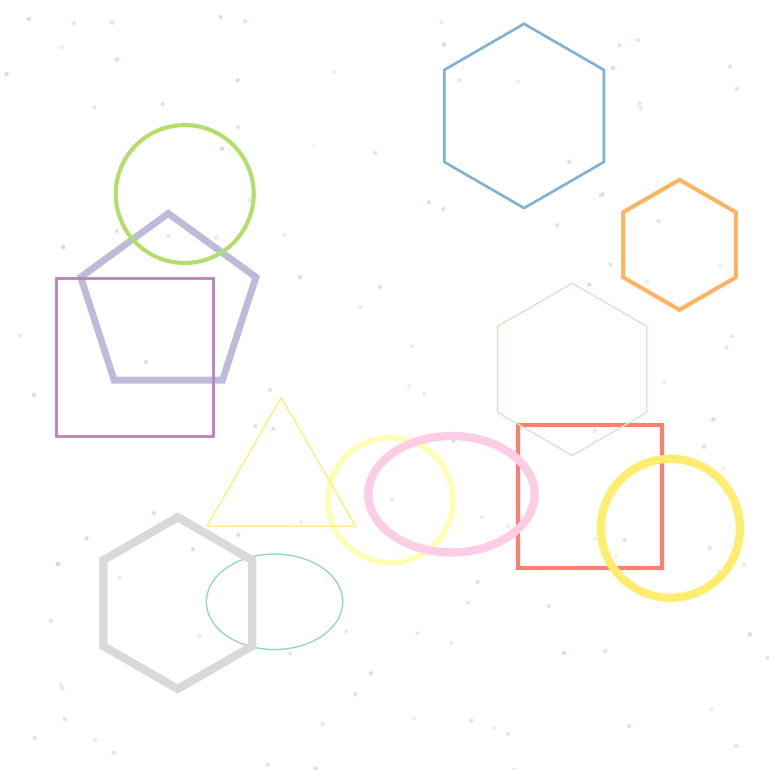[{"shape": "oval", "thickness": 0.5, "radius": 0.44, "center": [0.357, 0.218]}, {"shape": "circle", "thickness": 2, "radius": 0.41, "center": [0.507, 0.35]}, {"shape": "pentagon", "thickness": 2.5, "radius": 0.6, "center": [0.219, 0.603]}, {"shape": "square", "thickness": 1.5, "radius": 0.47, "center": [0.766, 0.355]}, {"shape": "hexagon", "thickness": 1, "radius": 0.6, "center": [0.681, 0.849]}, {"shape": "hexagon", "thickness": 1.5, "radius": 0.42, "center": [0.883, 0.682]}, {"shape": "circle", "thickness": 1.5, "radius": 0.45, "center": [0.24, 0.748]}, {"shape": "oval", "thickness": 3, "radius": 0.54, "center": [0.586, 0.358]}, {"shape": "hexagon", "thickness": 3, "radius": 0.56, "center": [0.231, 0.217]}, {"shape": "square", "thickness": 1, "radius": 0.51, "center": [0.175, 0.536]}, {"shape": "hexagon", "thickness": 0.5, "radius": 0.56, "center": [0.743, 0.52]}, {"shape": "triangle", "thickness": 0.5, "radius": 0.56, "center": [0.365, 0.372]}, {"shape": "circle", "thickness": 3, "radius": 0.45, "center": [0.871, 0.314]}]